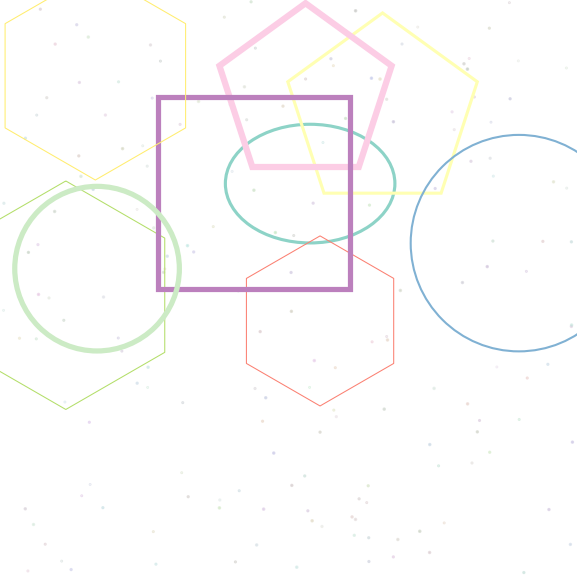[{"shape": "oval", "thickness": 1.5, "radius": 0.73, "center": [0.537, 0.681]}, {"shape": "pentagon", "thickness": 1.5, "radius": 0.86, "center": [0.662, 0.804]}, {"shape": "hexagon", "thickness": 0.5, "radius": 0.74, "center": [0.554, 0.443]}, {"shape": "circle", "thickness": 1, "radius": 0.94, "center": [0.899, 0.578]}, {"shape": "hexagon", "thickness": 0.5, "radius": 0.99, "center": [0.114, 0.488]}, {"shape": "pentagon", "thickness": 3, "radius": 0.78, "center": [0.529, 0.837]}, {"shape": "square", "thickness": 2.5, "radius": 0.83, "center": [0.44, 0.665]}, {"shape": "circle", "thickness": 2.5, "radius": 0.71, "center": [0.168, 0.534]}, {"shape": "hexagon", "thickness": 0.5, "radius": 0.9, "center": [0.165, 0.868]}]